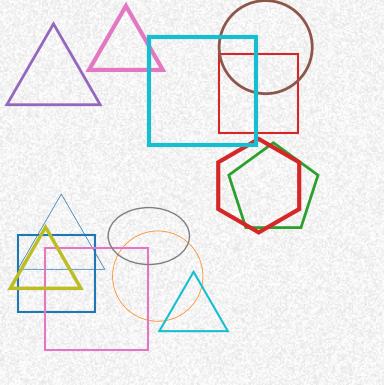[{"shape": "triangle", "thickness": 0.5, "radius": 0.65, "center": [0.159, 0.366]}, {"shape": "square", "thickness": 1.5, "radius": 0.5, "center": [0.147, 0.289]}, {"shape": "circle", "thickness": 0.5, "radius": 0.59, "center": [0.41, 0.283]}, {"shape": "pentagon", "thickness": 2, "radius": 0.61, "center": [0.71, 0.507]}, {"shape": "hexagon", "thickness": 3, "radius": 0.61, "center": [0.672, 0.518]}, {"shape": "square", "thickness": 1.5, "radius": 0.51, "center": [0.671, 0.757]}, {"shape": "triangle", "thickness": 2, "radius": 0.7, "center": [0.139, 0.798]}, {"shape": "circle", "thickness": 2, "radius": 0.6, "center": [0.69, 0.878]}, {"shape": "triangle", "thickness": 3, "radius": 0.55, "center": [0.327, 0.874]}, {"shape": "square", "thickness": 1.5, "radius": 0.67, "center": [0.25, 0.224]}, {"shape": "oval", "thickness": 1, "radius": 0.53, "center": [0.387, 0.387]}, {"shape": "triangle", "thickness": 2.5, "radius": 0.53, "center": [0.118, 0.304]}, {"shape": "square", "thickness": 3, "radius": 0.7, "center": [0.526, 0.764]}, {"shape": "triangle", "thickness": 1.5, "radius": 0.51, "center": [0.503, 0.191]}]